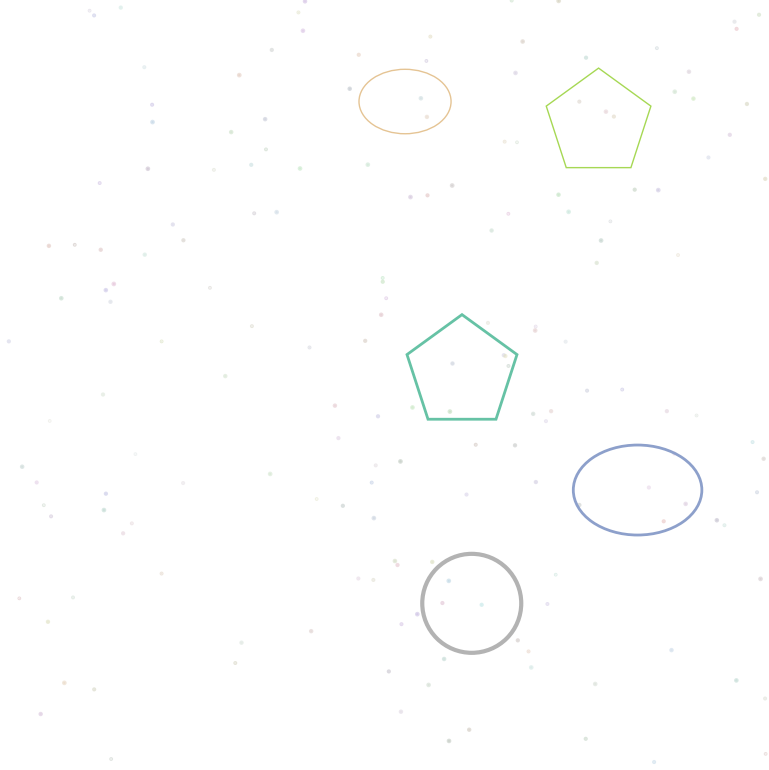[{"shape": "pentagon", "thickness": 1, "radius": 0.38, "center": [0.6, 0.516]}, {"shape": "oval", "thickness": 1, "radius": 0.42, "center": [0.828, 0.364]}, {"shape": "pentagon", "thickness": 0.5, "radius": 0.36, "center": [0.777, 0.84]}, {"shape": "oval", "thickness": 0.5, "radius": 0.3, "center": [0.526, 0.868]}, {"shape": "circle", "thickness": 1.5, "radius": 0.32, "center": [0.613, 0.216]}]